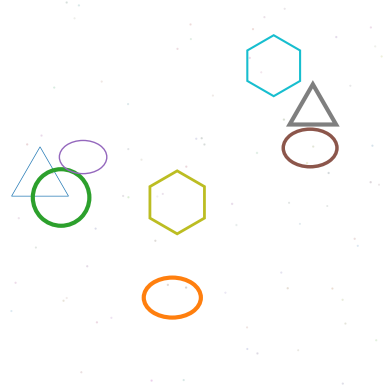[{"shape": "triangle", "thickness": 0.5, "radius": 0.43, "center": [0.104, 0.533]}, {"shape": "oval", "thickness": 3, "radius": 0.37, "center": [0.448, 0.227]}, {"shape": "circle", "thickness": 3, "radius": 0.37, "center": [0.159, 0.487]}, {"shape": "oval", "thickness": 1, "radius": 0.31, "center": [0.216, 0.592]}, {"shape": "oval", "thickness": 2.5, "radius": 0.35, "center": [0.805, 0.616]}, {"shape": "triangle", "thickness": 3, "radius": 0.35, "center": [0.813, 0.711]}, {"shape": "hexagon", "thickness": 2, "radius": 0.41, "center": [0.46, 0.474]}, {"shape": "hexagon", "thickness": 1.5, "radius": 0.4, "center": [0.711, 0.829]}]